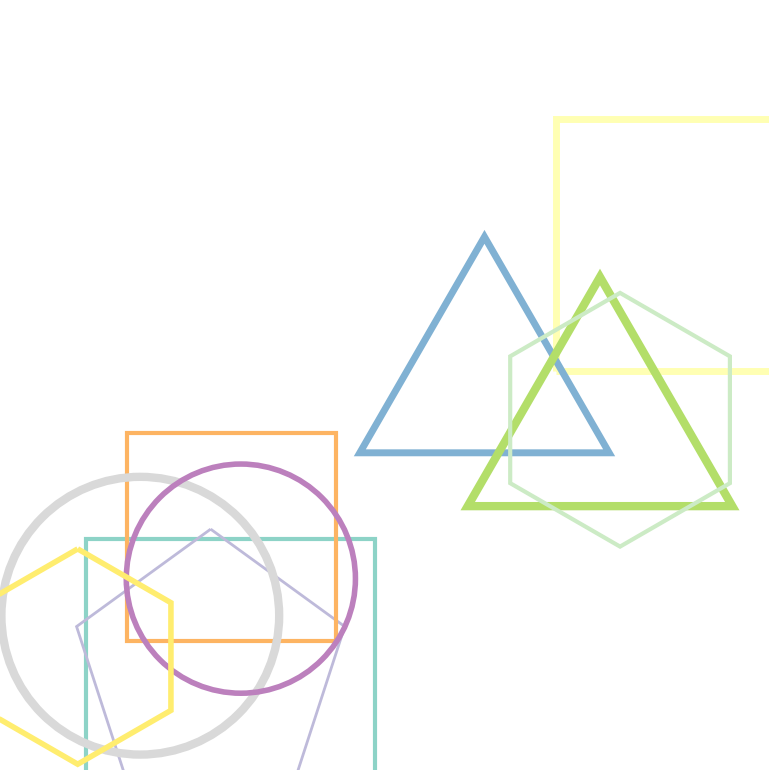[{"shape": "square", "thickness": 1.5, "radius": 0.94, "center": [0.299, 0.113]}, {"shape": "square", "thickness": 2.5, "radius": 0.82, "center": [0.886, 0.681]}, {"shape": "pentagon", "thickness": 1, "radius": 0.92, "center": [0.274, 0.13]}, {"shape": "triangle", "thickness": 2.5, "radius": 0.93, "center": [0.629, 0.505]}, {"shape": "square", "thickness": 1.5, "radius": 0.68, "center": [0.301, 0.303]}, {"shape": "triangle", "thickness": 3, "radius": 0.99, "center": [0.779, 0.442]}, {"shape": "circle", "thickness": 3, "radius": 0.9, "center": [0.182, 0.2]}, {"shape": "circle", "thickness": 2, "radius": 0.74, "center": [0.313, 0.249]}, {"shape": "hexagon", "thickness": 1.5, "radius": 0.82, "center": [0.805, 0.455]}, {"shape": "hexagon", "thickness": 2, "radius": 0.7, "center": [0.101, 0.147]}]